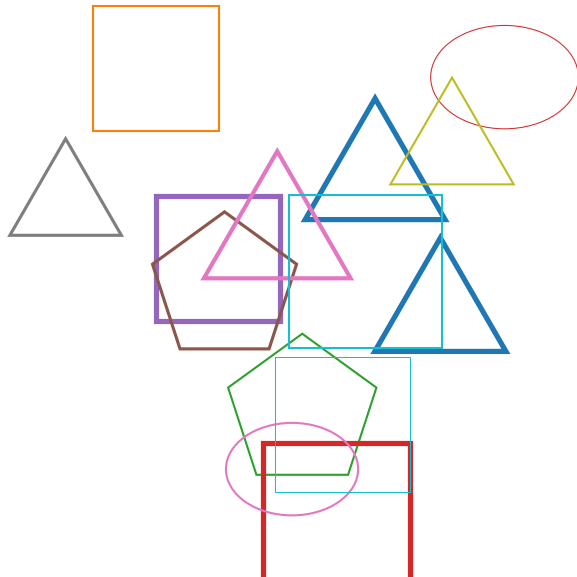[{"shape": "triangle", "thickness": 2.5, "radius": 0.66, "center": [0.763, 0.456]}, {"shape": "triangle", "thickness": 2.5, "radius": 0.7, "center": [0.65, 0.689]}, {"shape": "square", "thickness": 1, "radius": 0.54, "center": [0.271, 0.881]}, {"shape": "pentagon", "thickness": 1, "radius": 0.68, "center": [0.523, 0.286]}, {"shape": "square", "thickness": 2.5, "radius": 0.64, "center": [0.583, 0.104]}, {"shape": "oval", "thickness": 0.5, "radius": 0.64, "center": [0.874, 0.866]}, {"shape": "square", "thickness": 2.5, "radius": 0.54, "center": [0.377, 0.552]}, {"shape": "pentagon", "thickness": 1.5, "radius": 0.66, "center": [0.389, 0.501]}, {"shape": "oval", "thickness": 1, "radius": 0.57, "center": [0.506, 0.187]}, {"shape": "triangle", "thickness": 2, "radius": 0.73, "center": [0.48, 0.591]}, {"shape": "triangle", "thickness": 1.5, "radius": 0.56, "center": [0.114, 0.647]}, {"shape": "triangle", "thickness": 1, "radius": 0.62, "center": [0.783, 0.742]}, {"shape": "square", "thickness": 1, "radius": 0.66, "center": [0.633, 0.529]}, {"shape": "square", "thickness": 0.5, "radius": 0.58, "center": [0.593, 0.264]}]